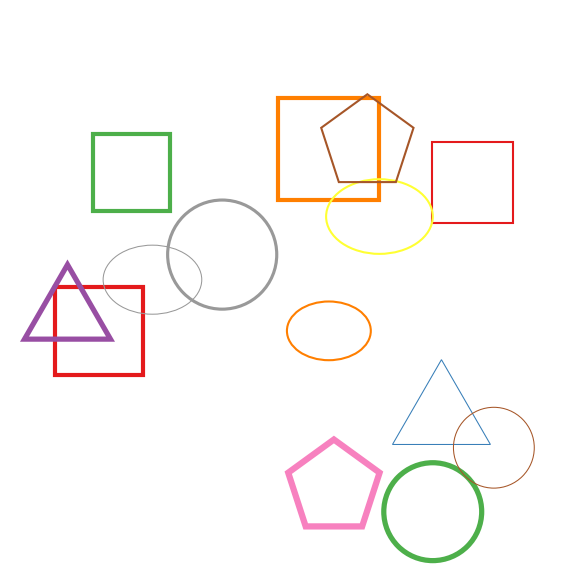[{"shape": "square", "thickness": 1, "radius": 0.35, "center": [0.818, 0.684]}, {"shape": "square", "thickness": 2, "radius": 0.38, "center": [0.171, 0.427]}, {"shape": "triangle", "thickness": 0.5, "radius": 0.49, "center": [0.764, 0.278]}, {"shape": "circle", "thickness": 2.5, "radius": 0.42, "center": [0.749, 0.113]}, {"shape": "square", "thickness": 2, "radius": 0.34, "center": [0.227, 0.701]}, {"shape": "triangle", "thickness": 2.5, "radius": 0.43, "center": [0.117, 0.455]}, {"shape": "square", "thickness": 2, "radius": 0.44, "center": [0.568, 0.741]}, {"shape": "oval", "thickness": 1, "radius": 0.36, "center": [0.569, 0.426]}, {"shape": "oval", "thickness": 1, "radius": 0.46, "center": [0.657, 0.624]}, {"shape": "circle", "thickness": 0.5, "radius": 0.35, "center": [0.855, 0.224]}, {"shape": "pentagon", "thickness": 1, "radius": 0.42, "center": [0.636, 0.752]}, {"shape": "pentagon", "thickness": 3, "radius": 0.42, "center": [0.578, 0.155]}, {"shape": "oval", "thickness": 0.5, "radius": 0.43, "center": [0.264, 0.515]}, {"shape": "circle", "thickness": 1.5, "radius": 0.47, "center": [0.385, 0.558]}]